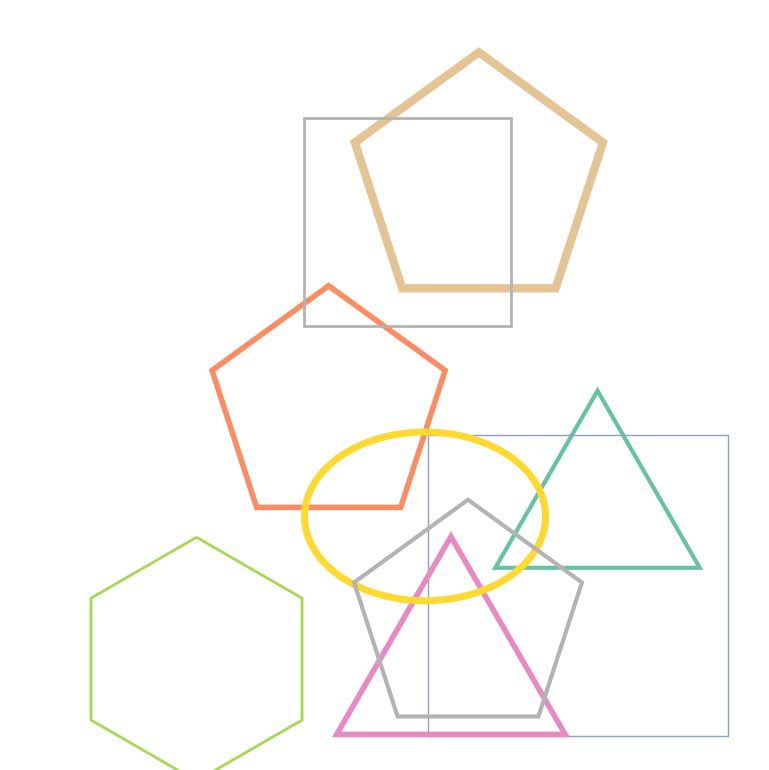[{"shape": "triangle", "thickness": 1.5, "radius": 0.77, "center": [0.776, 0.339]}, {"shape": "pentagon", "thickness": 2, "radius": 0.8, "center": [0.427, 0.47]}, {"shape": "square", "thickness": 0.5, "radius": 0.98, "center": [0.75, 0.24]}, {"shape": "triangle", "thickness": 2, "radius": 0.86, "center": [0.586, 0.132]}, {"shape": "hexagon", "thickness": 1, "radius": 0.79, "center": [0.255, 0.144]}, {"shape": "oval", "thickness": 2.5, "radius": 0.78, "center": [0.552, 0.329]}, {"shape": "pentagon", "thickness": 3, "radius": 0.85, "center": [0.622, 0.763]}, {"shape": "square", "thickness": 1, "radius": 0.67, "center": [0.529, 0.712]}, {"shape": "pentagon", "thickness": 1.5, "radius": 0.78, "center": [0.608, 0.195]}]